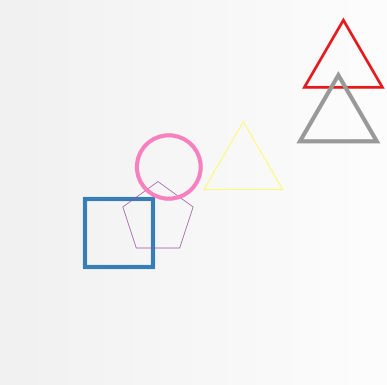[{"shape": "triangle", "thickness": 2, "radius": 0.58, "center": [0.886, 0.831]}, {"shape": "square", "thickness": 3, "radius": 0.44, "center": [0.307, 0.396]}, {"shape": "pentagon", "thickness": 0.5, "radius": 0.48, "center": [0.408, 0.433]}, {"shape": "triangle", "thickness": 0.5, "radius": 0.59, "center": [0.628, 0.566]}, {"shape": "circle", "thickness": 3, "radius": 0.41, "center": [0.436, 0.566]}, {"shape": "triangle", "thickness": 3, "radius": 0.57, "center": [0.873, 0.69]}]